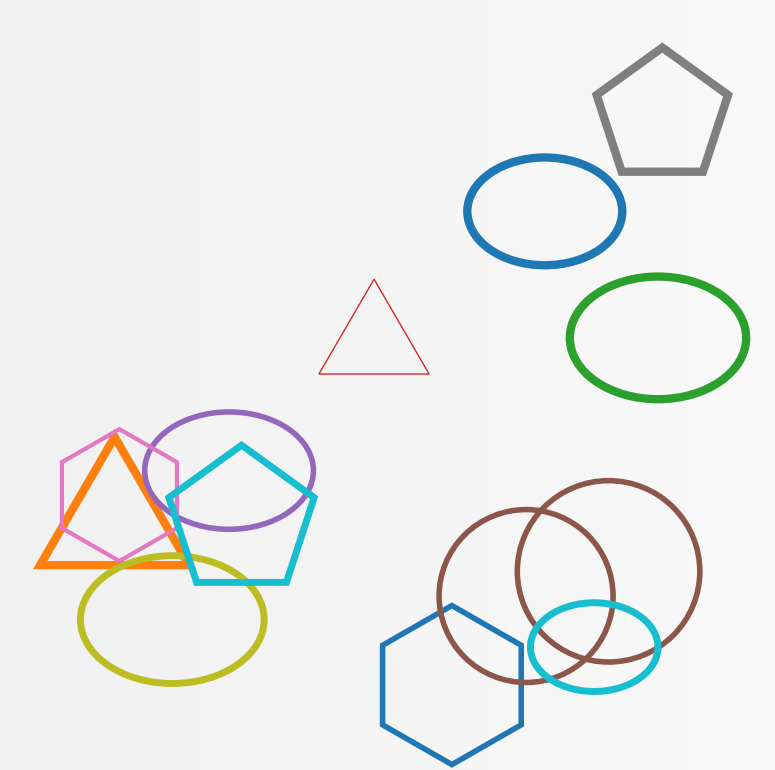[{"shape": "oval", "thickness": 3, "radius": 0.5, "center": [0.703, 0.725]}, {"shape": "hexagon", "thickness": 2, "radius": 0.52, "center": [0.583, 0.11]}, {"shape": "triangle", "thickness": 3, "radius": 0.55, "center": [0.148, 0.322]}, {"shape": "oval", "thickness": 3, "radius": 0.57, "center": [0.849, 0.561]}, {"shape": "triangle", "thickness": 0.5, "radius": 0.41, "center": [0.483, 0.555]}, {"shape": "oval", "thickness": 2, "radius": 0.54, "center": [0.296, 0.389]}, {"shape": "circle", "thickness": 2, "radius": 0.56, "center": [0.679, 0.226]}, {"shape": "circle", "thickness": 2, "radius": 0.59, "center": [0.785, 0.258]}, {"shape": "hexagon", "thickness": 1.5, "radius": 0.43, "center": [0.154, 0.357]}, {"shape": "pentagon", "thickness": 3, "radius": 0.45, "center": [0.855, 0.849]}, {"shape": "oval", "thickness": 2.5, "radius": 0.59, "center": [0.222, 0.195]}, {"shape": "pentagon", "thickness": 2.5, "radius": 0.49, "center": [0.312, 0.323]}, {"shape": "oval", "thickness": 2.5, "radius": 0.41, "center": [0.767, 0.16]}]